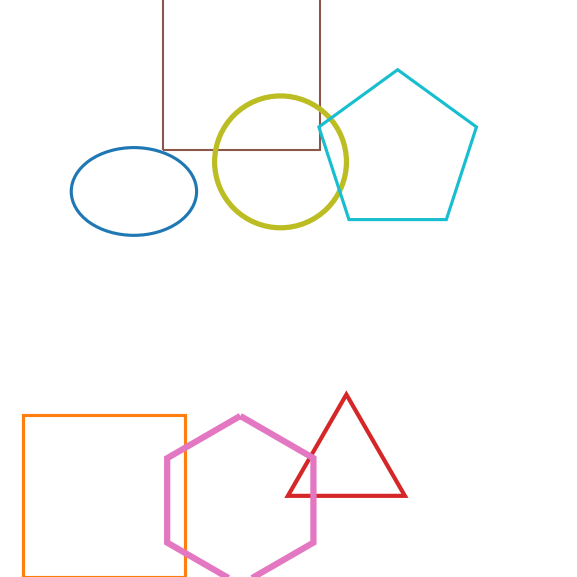[{"shape": "oval", "thickness": 1.5, "radius": 0.54, "center": [0.232, 0.668]}, {"shape": "square", "thickness": 1.5, "radius": 0.7, "center": [0.18, 0.141]}, {"shape": "triangle", "thickness": 2, "radius": 0.58, "center": [0.6, 0.199]}, {"shape": "square", "thickness": 1, "radius": 0.68, "center": [0.417, 0.875]}, {"shape": "hexagon", "thickness": 3, "radius": 0.73, "center": [0.416, 0.133]}, {"shape": "circle", "thickness": 2.5, "radius": 0.57, "center": [0.486, 0.719]}, {"shape": "pentagon", "thickness": 1.5, "radius": 0.72, "center": [0.689, 0.735]}]